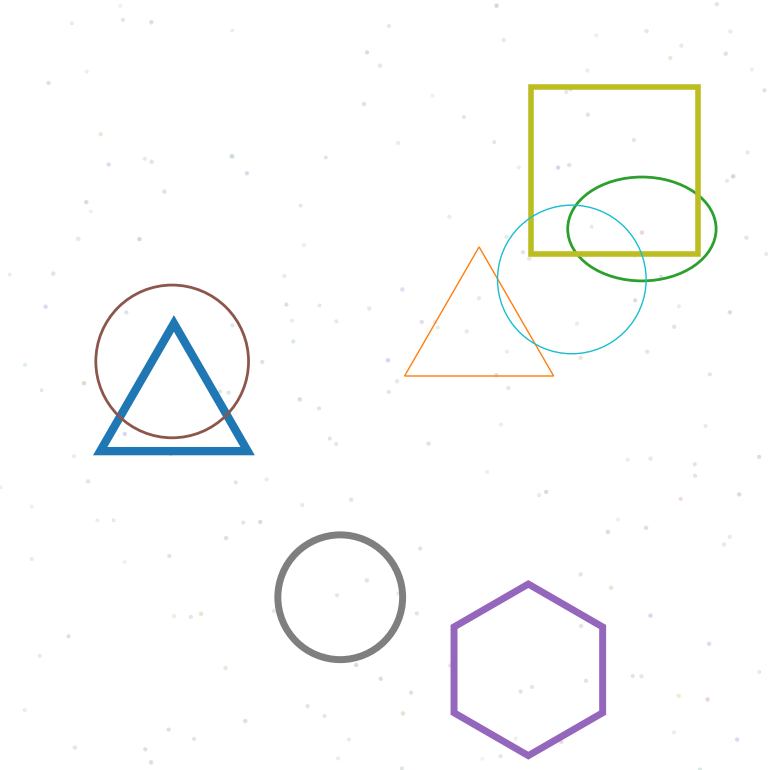[{"shape": "triangle", "thickness": 3, "radius": 0.55, "center": [0.226, 0.469]}, {"shape": "triangle", "thickness": 0.5, "radius": 0.56, "center": [0.622, 0.568]}, {"shape": "oval", "thickness": 1, "radius": 0.48, "center": [0.834, 0.703]}, {"shape": "hexagon", "thickness": 2.5, "radius": 0.56, "center": [0.686, 0.13]}, {"shape": "circle", "thickness": 1, "radius": 0.5, "center": [0.224, 0.531]}, {"shape": "circle", "thickness": 2.5, "radius": 0.41, "center": [0.442, 0.224]}, {"shape": "square", "thickness": 2, "radius": 0.54, "center": [0.798, 0.779]}, {"shape": "circle", "thickness": 0.5, "radius": 0.48, "center": [0.743, 0.637]}]